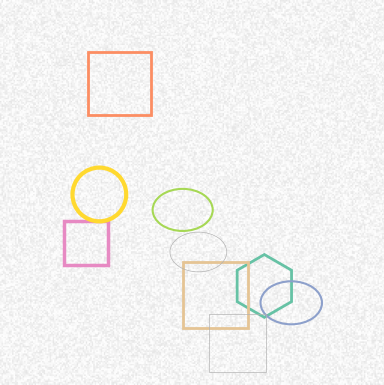[{"shape": "hexagon", "thickness": 2, "radius": 0.41, "center": [0.687, 0.257]}, {"shape": "square", "thickness": 2, "radius": 0.41, "center": [0.311, 0.783]}, {"shape": "oval", "thickness": 1.5, "radius": 0.4, "center": [0.756, 0.213]}, {"shape": "square", "thickness": 2.5, "radius": 0.29, "center": [0.223, 0.369]}, {"shape": "oval", "thickness": 1.5, "radius": 0.39, "center": [0.474, 0.455]}, {"shape": "circle", "thickness": 3, "radius": 0.35, "center": [0.258, 0.495]}, {"shape": "square", "thickness": 2, "radius": 0.43, "center": [0.56, 0.234]}, {"shape": "square", "thickness": 0.5, "radius": 0.38, "center": [0.617, 0.109]}, {"shape": "oval", "thickness": 0.5, "radius": 0.37, "center": [0.515, 0.345]}]